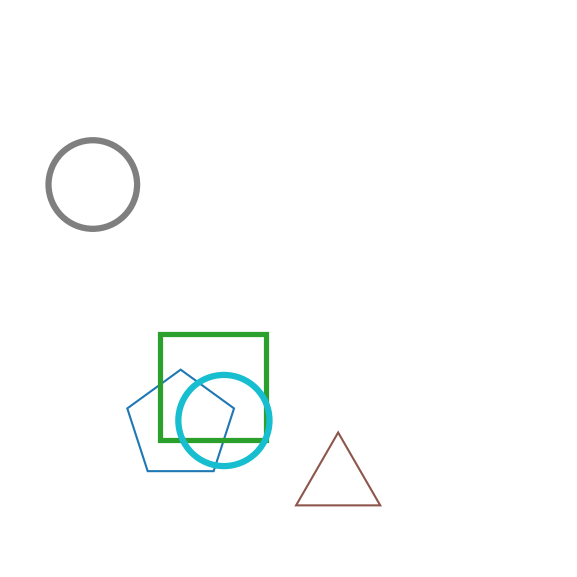[{"shape": "pentagon", "thickness": 1, "radius": 0.49, "center": [0.313, 0.262]}, {"shape": "square", "thickness": 2.5, "radius": 0.46, "center": [0.369, 0.329]}, {"shape": "triangle", "thickness": 1, "radius": 0.42, "center": [0.586, 0.166]}, {"shape": "circle", "thickness": 3, "radius": 0.38, "center": [0.161, 0.68]}, {"shape": "circle", "thickness": 3, "radius": 0.39, "center": [0.388, 0.271]}]